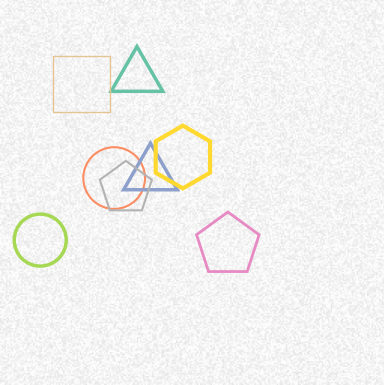[{"shape": "triangle", "thickness": 2.5, "radius": 0.39, "center": [0.356, 0.802]}, {"shape": "circle", "thickness": 1.5, "radius": 0.4, "center": [0.297, 0.538]}, {"shape": "triangle", "thickness": 2.5, "radius": 0.4, "center": [0.391, 0.547]}, {"shape": "pentagon", "thickness": 2, "radius": 0.43, "center": [0.592, 0.364]}, {"shape": "circle", "thickness": 2.5, "radius": 0.34, "center": [0.105, 0.376]}, {"shape": "hexagon", "thickness": 3, "radius": 0.41, "center": [0.475, 0.592]}, {"shape": "square", "thickness": 1, "radius": 0.37, "center": [0.211, 0.781]}, {"shape": "pentagon", "thickness": 1.5, "radius": 0.35, "center": [0.327, 0.511]}]